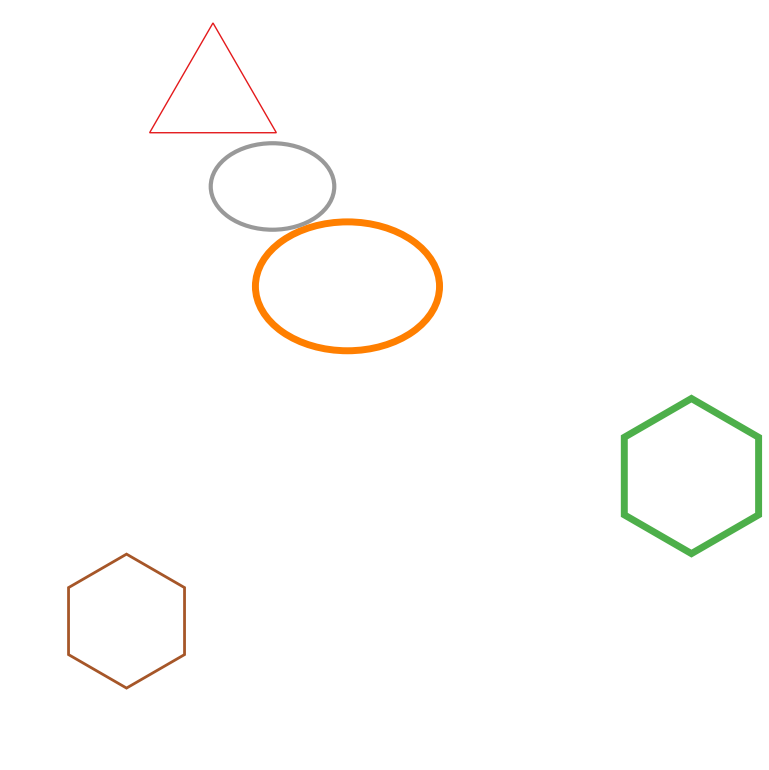[{"shape": "triangle", "thickness": 0.5, "radius": 0.48, "center": [0.277, 0.875]}, {"shape": "hexagon", "thickness": 2.5, "radius": 0.5, "center": [0.898, 0.382]}, {"shape": "oval", "thickness": 2.5, "radius": 0.6, "center": [0.451, 0.628]}, {"shape": "hexagon", "thickness": 1, "radius": 0.43, "center": [0.164, 0.193]}, {"shape": "oval", "thickness": 1.5, "radius": 0.4, "center": [0.354, 0.758]}]